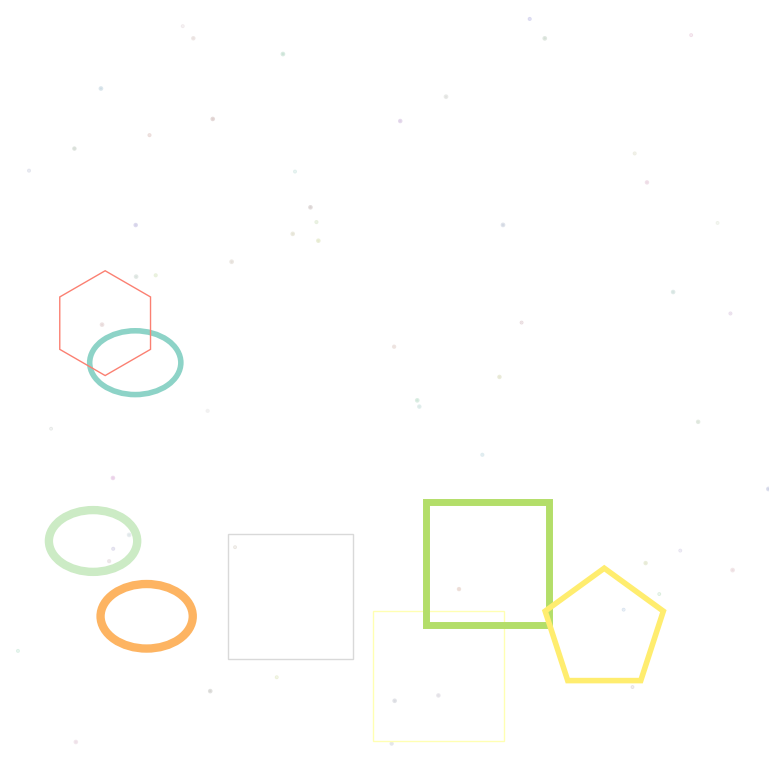[{"shape": "oval", "thickness": 2, "radius": 0.3, "center": [0.176, 0.529]}, {"shape": "square", "thickness": 0.5, "radius": 0.42, "center": [0.57, 0.122]}, {"shape": "hexagon", "thickness": 0.5, "radius": 0.34, "center": [0.137, 0.58]}, {"shape": "oval", "thickness": 3, "radius": 0.3, "center": [0.19, 0.2]}, {"shape": "square", "thickness": 2.5, "radius": 0.4, "center": [0.633, 0.268]}, {"shape": "square", "thickness": 0.5, "radius": 0.4, "center": [0.377, 0.225]}, {"shape": "oval", "thickness": 3, "radius": 0.29, "center": [0.121, 0.297]}, {"shape": "pentagon", "thickness": 2, "radius": 0.4, "center": [0.785, 0.181]}]